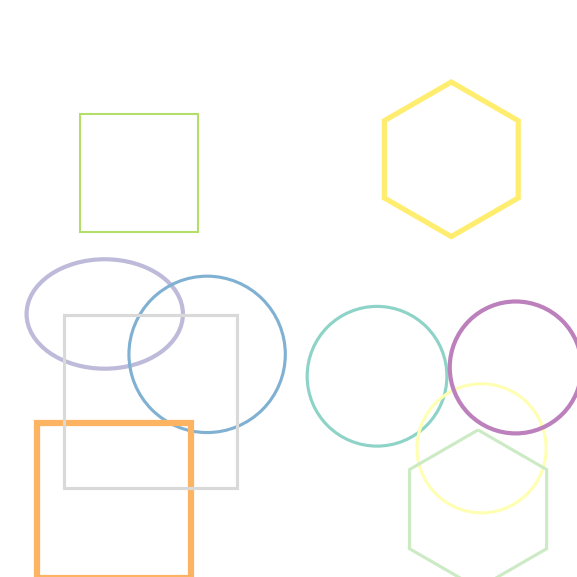[{"shape": "circle", "thickness": 1.5, "radius": 0.6, "center": [0.653, 0.348]}, {"shape": "circle", "thickness": 1.5, "radius": 0.56, "center": [0.834, 0.223]}, {"shape": "oval", "thickness": 2, "radius": 0.68, "center": [0.181, 0.455]}, {"shape": "circle", "thickness": 1.5, "radius": 0.68, "center": [0.359, 0.386]}, {"shape": "square", "thickness": 3, "radius": 0.67, "center": [0.197, 0.133]}, {"shape": "square", "thickness": 1, "radius": 0.51, "center": [0.24, 0.699]}, {"shape": "square", "thickness": 1.5, "radius": 0.75, "center": [0.261, 0.303]}, {"shape": "circle", "thickness": 2, "radius": 0.57, "center": [0.893, 0.363]}, {"shape": "hexagon", "thickness": 1.5, "radius": 0.69, "center": [0.828, 0.118]}, {"shape": "hexagon", "thickness": 2.5, "radius": 0.67, "center": [0.781, 0.723]}]